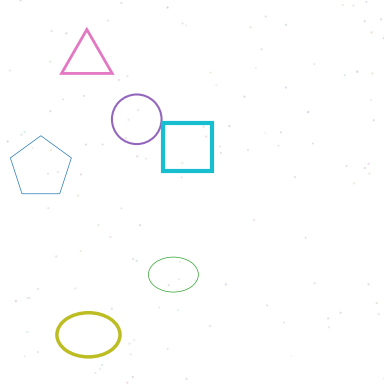[{"shape": "pentagon", "thickness": 0.5, "radius": 0.42, "center": [0.106, 0.564]}, {"shape": "oval", "thickness": 0.5, "radius": 0.32, "center": [0.45, 0.287]}, {"shape": "circle", "thickness": 1.5, "radius": 0.32, "center": [0.355, 0.69]}, {"shape": "triangle", "thickness": 2, "radius": 0.38, "center": [0.226, 0.847]}, {"shape": "oval", "thickness": 2.5, "radius": 0.41, "center": [0.23, 0.13]}, {"shape": "square", "thickness": 3, "radius": 0.32, "center": [0.487, 0.618]}]